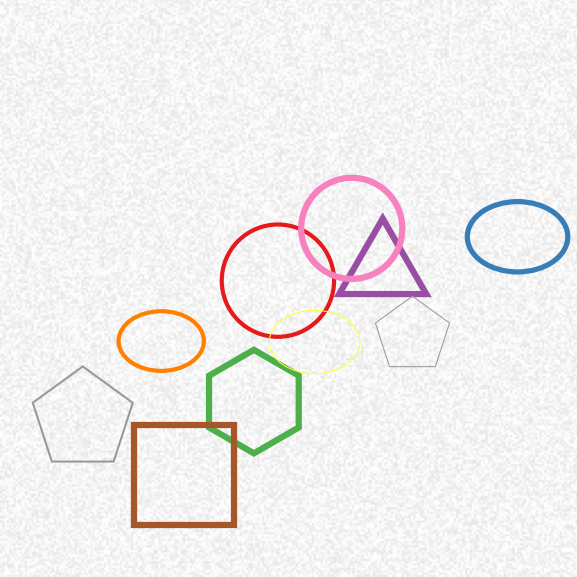[{"shape": "circle", "thickness": 2, "radius": 0.49, "center": [0.481, 0.513]}, {"shape": "oval", "thickness": 2.5, "radius": 0.43, "center": [0.896, 0.589]}, {"shape": "hexagon", "thickness": 3, "radius": 0.45, "center": [0.44, 0.304]}, {"shape": "triangle", "thickness": 3, "radius": 0.44, "center": [0.663, 0.534]}, {"shape": "oval", "thickness": 2, "radius": 0.37, "center": [0.279, 0.409]}, {"shape": "oval", "thickness": 0.5, "radius": 0.39, "center": [0.545, 0.407]}, {"shape": "square", "thickness": 3, "radius": 0.43, "center": [0.319, 0.177]}, {"shape": "circle", "thickness": 3, "radius": 0.44, "center": [0.609, 0.604]}, {"shape": "pentagon", "thickness": 0.5, "radius": 0.34, "center": [0.714, 0.419]}, {"shape": "pentagon", "thickness": 1, "radius": 0.46, "center": [0.143, 0.274]}]